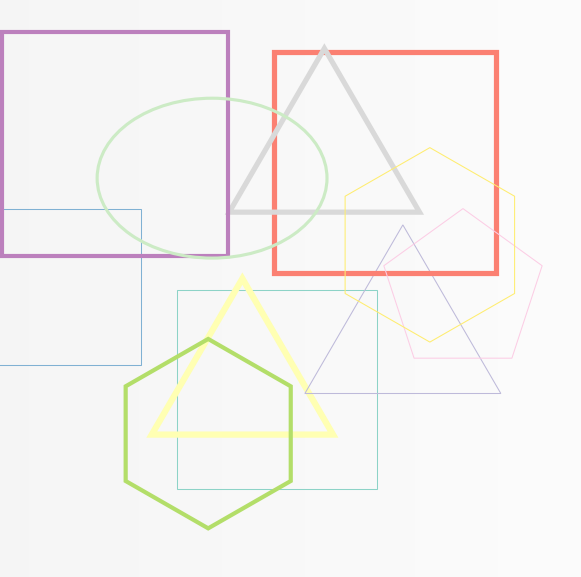[{"shape": "square", "thickness": 0.5, "radius": 0.86, "center": [0.477, 0.325]}, {"shape": "triangle", "thickness": 3, "radius": 0.9, "center": [0.417, 0.337]}, {"shape": "triangle", "thickness": 0.5, "radius": 0.97, "center": [0.693, 0.415]}, {"shape": "square", "thickness": 2.5, "radius": 0.96, "center": [0.663, 0.718]}, {"shape": "square", "thickness": 0.5, "radius": 0.68, "center": [0.107, 0.503]}, {"shape": "hexagon", "thickness": 2, "radius": 0.82, "center": [0.358, 0.248]}, {"shape": "pentagon", "thickness": 0.5, "radius": 0.72, "center": [0.797, 0.495]}, {"shape": "triangle", "thickness": 2.5, "radius": 0.94, "center": [0.558, 0.726]}, {"shape": "square", "thickness": 2, "radius": 0.97, "center": [0.198, 0.749]}, {"shape": "oval", "thickness": 1.5, "radius": 0.99, "center": [0.365, 0.691]}, {"shape": "hexagon", "thickness": 0.5, "radius": 0.84, "center": [0.74, 0.575]}]